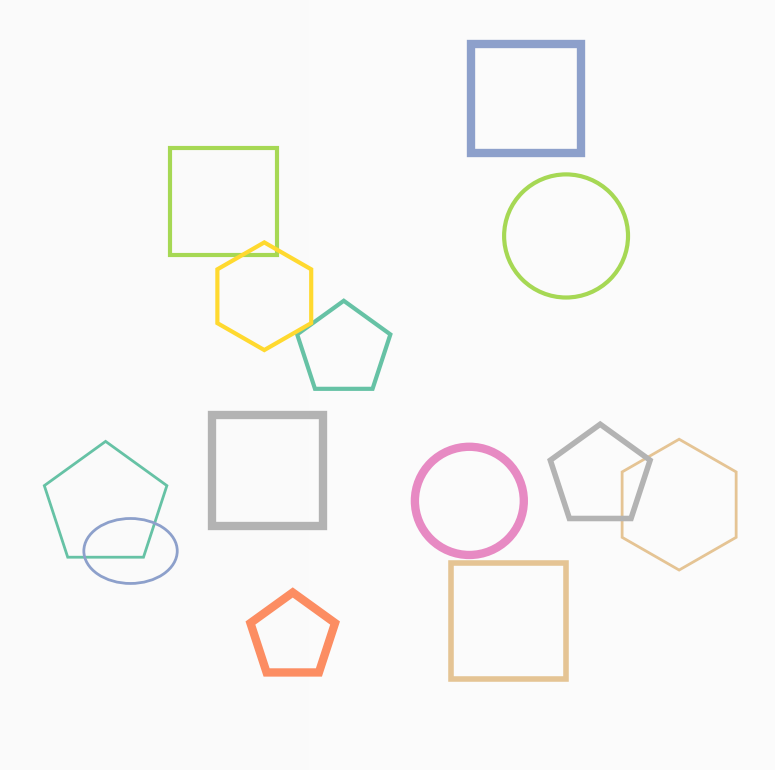[{"shape": "pentagon", "thickness": 1, "radius": 0.42, "center": [0.136, 0.344]}, {"shape": "pentagon", "thickness": 1.5, "radius": 0.32, "center": [0.444, 0.546]}, {"shape": "pentagon", "thickness": 3, "radius": 0.29, "center": [0.378, 0.173]}, {"shape": "oval", "thickness": 1, "radius": 0.3, "center": [0.168, 0.284]}, {"shape": "square", "thickness": 3, "radius": 0.35, "center": [0.678, 0.872]}, {"shape": "circle", "thickness": 3, "radius": 0.35, "center": [0.606, 0.35]}, {"shape": "circle", "thickness": 1.5, "radius": 0.4, "center": [0.73, 0.694]}, {"shape": "square", "thickness": 1.5, "radius": 0.35, "center": [0.288, 0.738]}, {"shape": "hexagon", "thickness": 1.5, "radius": 0.35, "center": [0.341, 0.615]}, {"shape": "square", "thickness": 2, "radius": 0.37, "center": [0.656, 0.194]}, {"shape": "hexagon", "thickness": 1, "radius": 0.42, "center": [0.876, 0.345]}, {"shape": "square", "thickness": 3, "radius": 0.36, "center": [0.345, 0.389]}, {"shape": "pentagon", "thickness": 2, "radius": 0.34, "center": [0.774, 0.381]}]